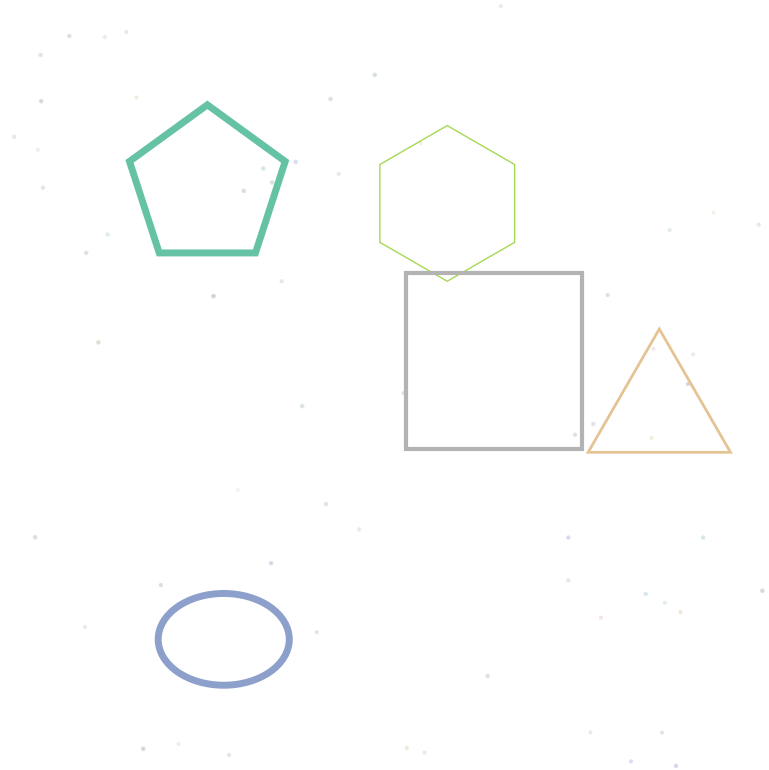[{"shape": "pentagon", "thickness": 2.5, "radius": 0.53, "center": [0.269, 0.758]}, {"shape": "oval", "thickness": 2.5, "radius": 0.43, "center": [0.291, 0.17]}, {"shape": "hexagon", "thickness": 0.5, "radius": 0.51, "center": [0.581, 0.736]}, {"shape": "triangle", "thickness": 1, "radius": 0.53, "center": [0.856, 0.466]}, {"shape": "square", "thickness": 1.5, "radius": 0.57, "center": [0.642, 0.531]}]